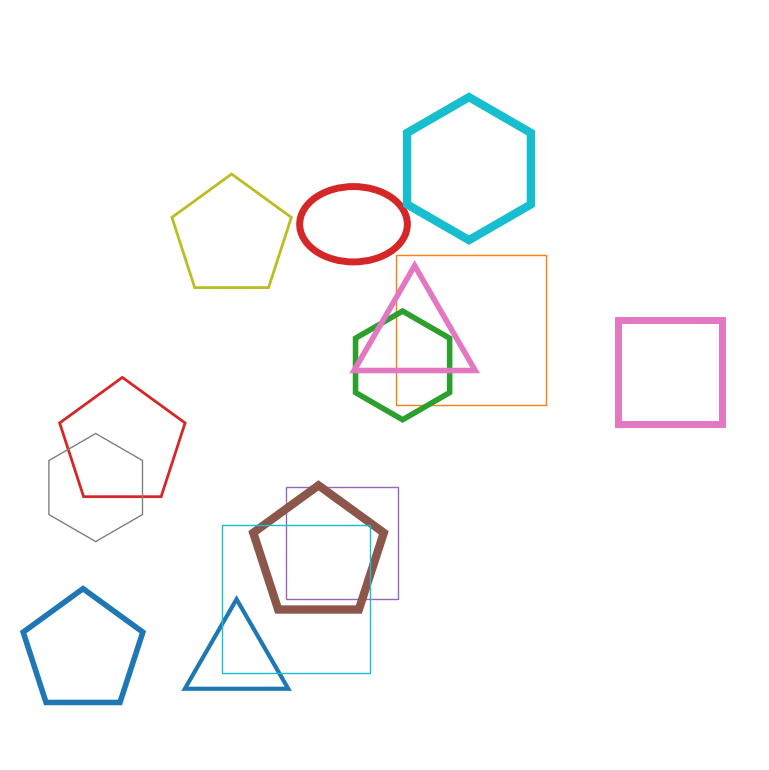[{"shape": "triangle", "thickness": 1.5, "radius": 0.39, "center": [0.307, 0.144]}, {"shape": "pentagon", "thickness": 2, "radius": 0.41, "center": [0.108, 0.154]}, {"shape": "square", "thickness": 0.5, "radius": 0.49, "center": [0.612, 0.571]}, {"shape": "hexagon", "thickness": 2, "radius": 0.35, "center": [0.523, 0.525]}, {"shape": "pentagon", "thickness": 1, "radius": 0.43, "center": [0.159, 0.424]}, {"shape": "oval", "thickness": 2.5, "radius": 0.35, "center": [0.459, 0.709]}, {"shape": "square", "thickness": 0.5, "radius": 0.36, "center": [0.444, 0.295]}, {"shape": "pentagon", "thickness": 3, "radius": 0.45, "center": [0.414, 0.281]}, {"shape": "triangle", "thickness": 2, "radius": 0.45, "center": [0.539, 0.564]}, {"shape": "square", "thickness": 2.5, "radius": 0.34, "center": [0.87, 0.517]}, {"shape": "hexagon", "thickness": 0.5, "radius": 0.35, "center": [0.124, 0.367]}, {"shape": "pentagon", "thickness": 1, "radius": 0.41, "center": [0.301, 0.692]}, {"shape": "square", "thickness": 0.5, "radius": 0.48, "center": [0.384, 0.222]}, {"shape": "hexagon", "thickness": 3, "radius": 0.46, "center": [0.609, 0.781]}]